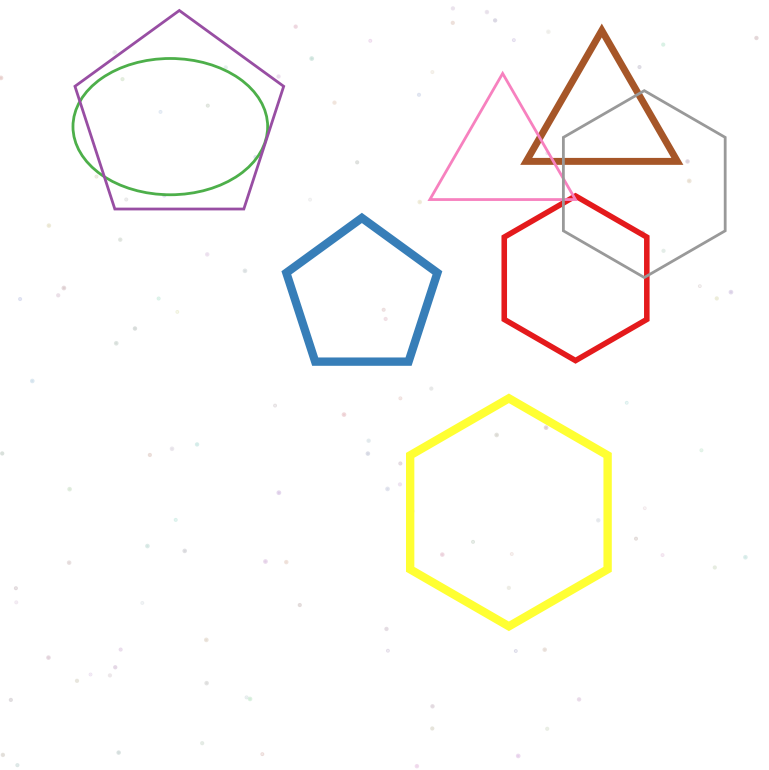[{"shape": "hexagon", "thickness": 2, "radius": 0.53, "center": [0.747, 0.639]}, {"shape": "pentagon", "thickness": 3, "radius": 0.52, "center": [0.47, 0.614]}, {"shape": "oval", "thickness": 1, "radius": 0.63, "center": [0.221, 0.836]}, {"shape": "pentagon", "thickness": 1, "radius": 0.71, "center": [0.233, 0.844]}, {"shape": "hexagon", "thickness": 3, "radius": 0.74, "center": [0.661, 0.335]}, {"shape": "triangle", "thickness": 2.5, "radius": 0.57, "center": [0.782, 0.847]}, {"shape": "triangle", "thickness": 1, "radius": 0.55, "center": [0.653, 0.795]}, {"shape": "hexagon", "thickness": 1, "radius": 0.61, "center": [0.837, 0.761]}]